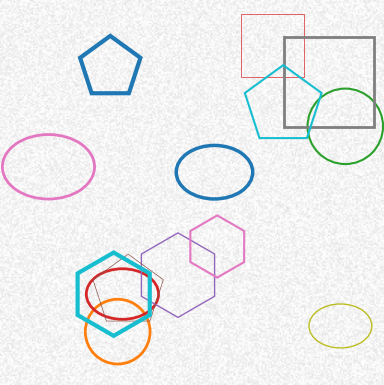[{"shape": "pentagon", "thickness": 3, "radius": 0.41, "center": [0.286, 0.824]}, {"shape": "oval", "thickness": 2.5, "radius": 0.5, "center": [0.557, 0.553]}, {"shape": "circle", "thickness": 2, "radius": 0.42, "center": [0.306, 0.139]}, {"shape": "circle", "thickness": 1.5, "radius": 0.49, "center": [0.897, 0.672]}, {"shape": "oval", "thickness": 2, "radius": 0.47, "center": [0.318, 0.236]}, {"shape": "square", "thickness": 0.5, "radius": 0.41, "center": [0.708, 0.882]}, {"shape": "hexagon", "thickness": 1, "radius": 0.55, "center": [0.462, 0.285]}, {"shape": "pentagon", "thickness": 0.5, "radius": 0.48, "center": [0.333, 0.244]}, {"shape": "hexagon", "thickness": 1.5, "radius": 0.4, "center": [0.564, 0.36]}, {"shape": "oval", "thickness": 2, "radius": 0.6, "center": [0.126, 0.567]}, {"shape": "square", "thickness": 2, "radius": 0.58, "center": [0.854, 0.787]}, {"shape": "oval", "thickness": 1, "radius": 0.41, "center": [0.884, 0.153]}, {"shape": "hexagon", "thickness": 3, "radius": 0.54, "center": [0.295, 0.236]}, {"shape": "pentagon", "thickness": 1.5, "radius": 0.52, "center": [0.736, 0.726]}]